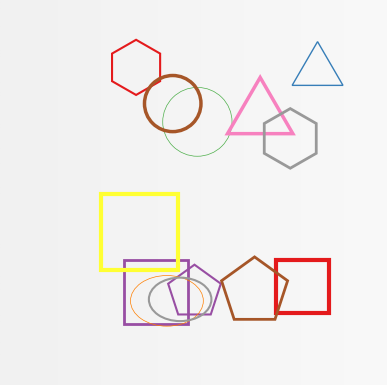[{"shape": "hexagon", "thickness": 1.5, "radius": 0.36, "center": [0.351, 0.825]}, {"shape": "square", "thickness": 3, "radius": 0.34, "center": [0.78, 0.256]}, {"shape": "triangle", "thickness": 1, "radius": 0.38, "center": [0.82, 0.816]}, {"shape": "circle", "thickness": 0.5, "radius": 0.45, "center": [0.509, 0.684]}, {"shape": "square", "thickness": 2, "radius": 0.41, "center": [0.403, 0.241]}, {"shape": "pentagon", "thickness": 1.5, "radius": 0.36, "center": [0.502, 0.241]}, {"shape": "oval", "thickness": 0.5, "radius": 0.47, "center": [0.431, 0.219]}, {"shape": "square", "thickness": 3, "radius": 0.5, "center": [0.36, 0.398]}, {"shape": "pentagon", "thickness": 2, "radius": 0.45, "center": [0.657, 0.243]}, {"shape": "circle", "thickness": 2.5, "radius": 0.36, "center": [0.446, 0.731]}, {"shape": "triangle", "thickness": 2.5, "radius": 0.49, "center": [0.671, 0.701]}, {"shape": "oval", "thickness": 1.5, "radius": 0.4, "center": [0.465, 0.222]}, {"shape": "hexagon", "thickness": 2, "radius": 0.39, "center": [0.749, 0.64]}]